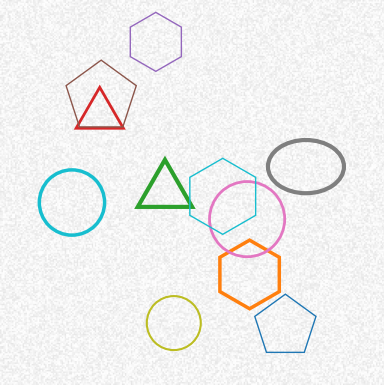[{"shape": "pentagon", "thickness": 1, "radius": 0.42, "center": [0.741, 0.152]}, {"shape": "hexagon", "thickness": 2.5, "radius": 0.45, "center": [0.648, 0.287]}, {"shape": "triangle", "thickness": 3, "radius": 0.41, "center": [0.428, 0.503]}, {"shape": "triangle", "thickness": 2, "radius": 0.35, "center": [0.259, 0.702]}, {"shape": "hexagon", "thickness": 1, "radius": 0.38, "center": [0.405, 0.891]}, {"shape": "pentagon", "thickness": 1, "radius": 0.48, "center": [0.263, 0.748]}, {"shape": "circle", "thickness": 2, "radius": 0.49, "center": [0.642, 0.431]}, {"shape": "oval", "thickness": 3, "radius": 0.49, "center": [0.795, 0.567]}, {"shape": "circle", "thickness": 1.5, "radius": 0.35, "center": [0.451, 0.161]}, {"shape": "hexagon", "thickness": 1, "radius": 0.49, "center": [0.579, 0.49]}, {"shape": "circle", "thickness": 2.5, "radius": 0.42, "center": [0.187, 0.474]}]